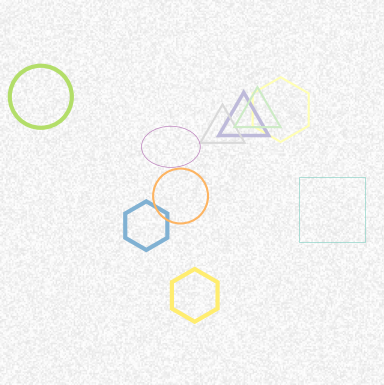[{"shape": "square", "thickness": 0.5, "radius": 0.43, "center": [0.863, 0.456]}, {"shape": "hexagon", "thickness": 1.5, "radius": 0.42, "center": [0.729, 0.715]}, {"shape": "triangle", "thickness": 2.5, "radius": 0.37, "center": [0.633, 0.685]}, {"shape": "hexagon", "thickness": 3, "radius": 0.32, "center": [0.38, 0.414]}, {"shape": "circle", "thickness": 1.5, "radius": 0.36, "center": [0.469, 0.491]}, {"shape": "circle", "thickness": 3, "radius": 0.4, "center": [0.106, 0.749]}, {"shape": "triangle", "thickness": 1.5, "radius": 0.33, "center": [0.578, 0.662]}, {"shape": "oval", "thickness": 0.5, "radius": 0.38, "center": [0.444, 0.619]}, {"shape": "triangle", "thickness": 1.5, "radius": 0.35, "center": [0.669, 0.704]}, {"shape": "hexagon", "thickness": 3, "radius": 0.34, "center": [0.506, 0.233]}]